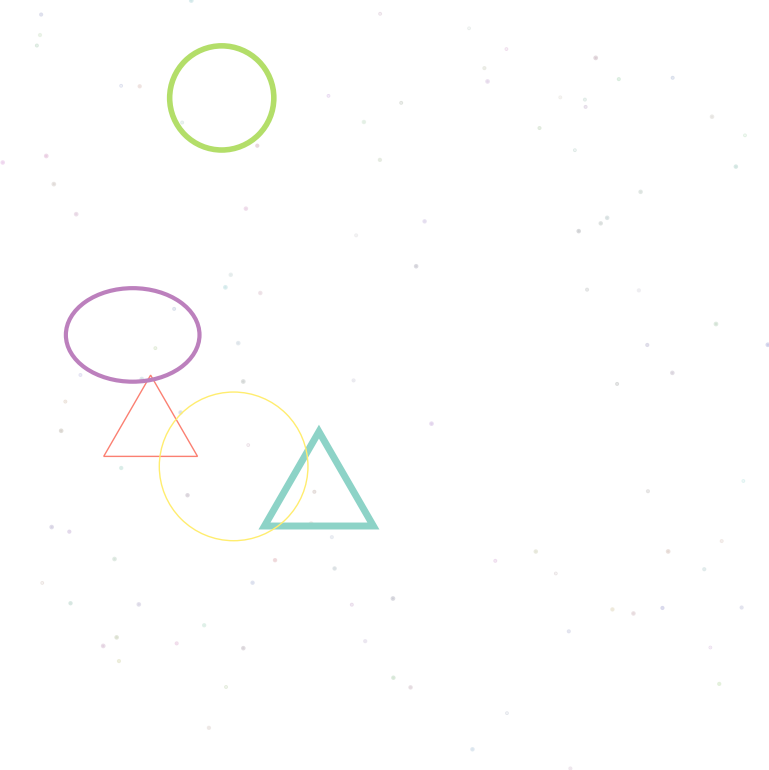[{"shape": "triangle", "thickness": 2.5, "radius": 0.41, "center": [0.414, 0.358]}, {"shape": "triangle", "thickness": 0.5, "radius": 0.35, "center": [0.196, 0.442]}, {"shape": "circle", "thickness": 2, "radius": 0.34, "center": [0.288, 0.873]}, {"shape": "oval", "thickness": 1.5, "radius": 0.43, "center": [0.172, 0.565]}, {"shape": "circle", "thickness": 0.5, "radius": 0.48, "center": [0.303, 0.394]}]